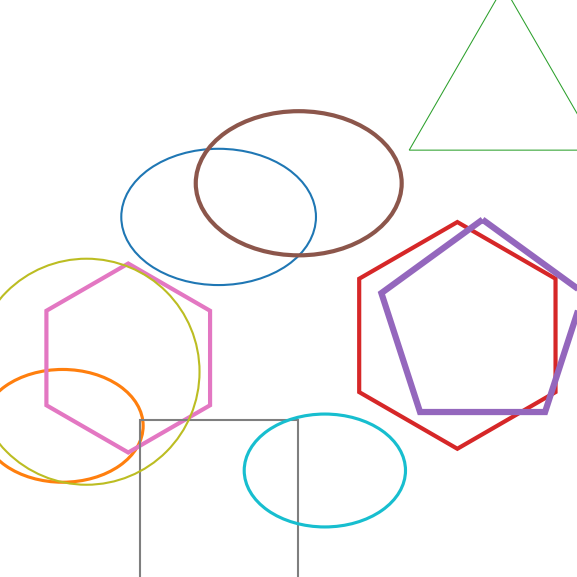[{"shape": "oval", "thickness": 1, "radius": 0.84, "center": [0.379, 0.624]}, {"shape": "oval", "thickness": 1.5, "radius": 0.7, "center": [0.108, 0.262]}, {"shape": "triangle", "thickness": 0.5, "radius": 0.94, "center": [0.872, 0.834]}, {"shape": "hexagon", "thickness": 2, "radius": 0.98, "center": [0.792, 0.418]}, {"shape": "pentagon", "thickness": 3, "radius": 0.92, "center": [0.836, 0.435]}, {"shape": "oval", "thickness": 2, "radius": 0.89, "center": [0.517, 0.682]}, {"shape": "hexagon", "thickness": 2, "radius": 0.82, "center": [0.222, 0.379]}, {"shape": "square", "thickness": 1, "radius": 0.68, "center": [0.38, 0.135]}, {"shape": "circle", "thickness": 1, "radius": 0.98, "center": [0.15, 0.355]}, {"shape": "oval", "thickness": 1.5, "radius": 0.7, "center": [0.563, 0.184]}]